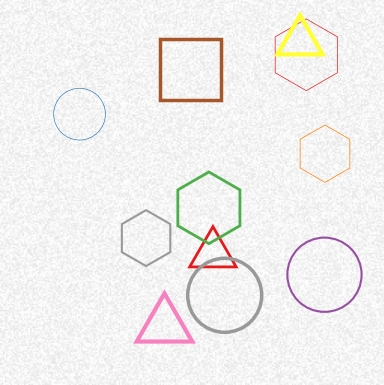[{"shape": "triangle", "thickness": 2, "radius": 0.35, "center": [0.553, 0.342]}, {"shape": "hexagon", "thickness": 0.5, "radius": 0.47, "center": [0.796, 0.858]}, {"shape": "circle", "thickness": 0.5, "radius": 0.34, "center": [0.207, 0.704]}, {"shape": "hexagon", "thickness": 2, "radius": 0.47, "center": [0.543, 0.46]}, {"shape": "circle", "thickness": 1.5, "radius": 0.48, "center": [0.843, 0.286]}, {"shape": "hexagon", "thickness": 0.5, "radius": 0.37, "center": [0.844, 0.601]}, {"shape": "triangle", "thickness": 3, "radius": 0.34, "center": [0.779, 0.893]}, {"shape": "square", "thickness": 2.5, "radius": 0.4, "center": [0.495, 0.82]}, {"shape": "triangle", "thickness": 3, "radius": 0.42, "center": [0.427, 0.155]}, {"shape": "hexagon", "thickness": 1.5, "radius": 0.36, "center": [0.379, 0.382]}, {"shape": "circle", "thickness": 2.5, "radius": 0.48, "center": [0.584, 0.233]}]